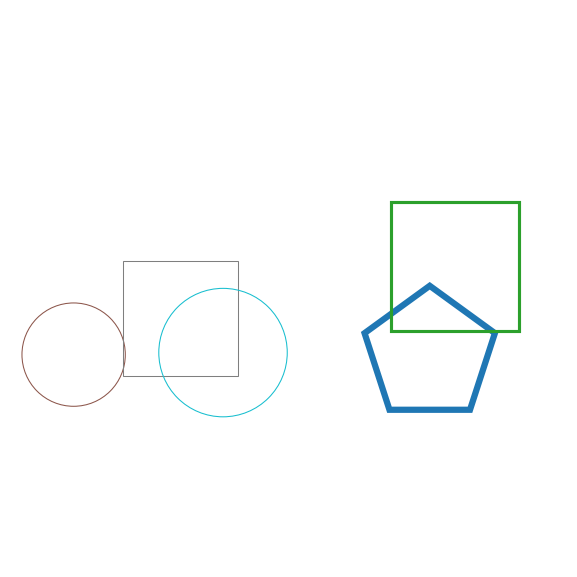[{"shape": "pentagon", "thickness": 3, "radius": 0.59, "center": [0.744, 0.386]}, {"shape": "square", "thickness": 1.5, "radius": 0.56, "center": [0.788, 0.538]}, {"shape": "circle", "thickness": 0.5, "radius": 0.45, "center": [0.128, 0.385]}, {"shape": "square", "thickness": 0.5, "radius": 0.5, "center": [0.313, 0.448]}, {"shape": "circle", "thickness": 0.5, "radius": 0.56, "center": [0.386, 0.389]}]